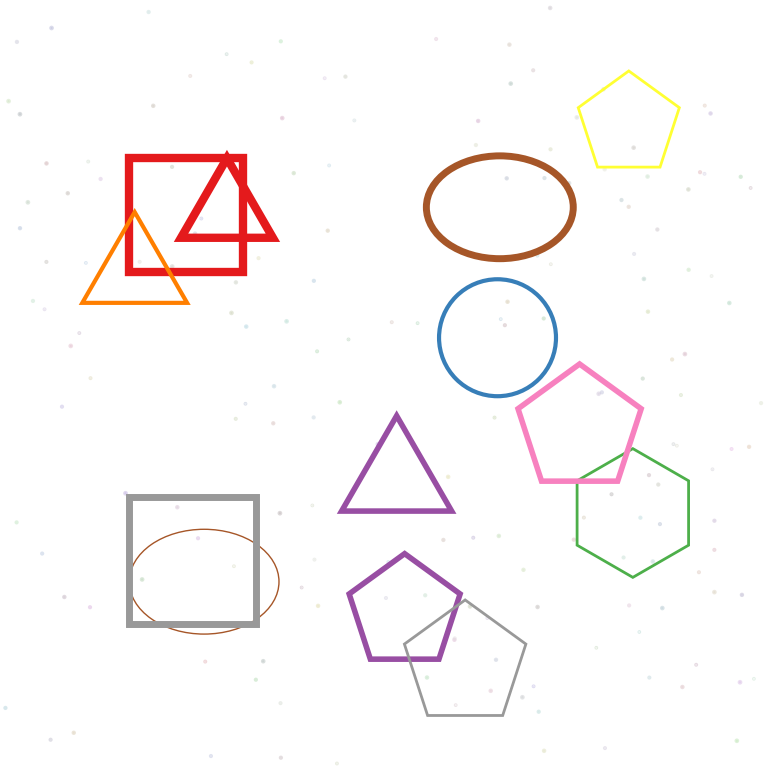[{"shape": "square", "thickness": 3, "radius": 0.37, "center": [0.242, 0.721]}, {"shape": "triangle", "thickness": 3, "radius": 0.34, "center": [0.295, 0.726]}, {"shape": "circle", "thickness": 1.5, "radius": 0.38, "center": [0.646, 0.561]}, {"shape": "hexagon", "thickness": 1, "radius": 0.42, "center": [0.822, 0.334]}, {"shape": "pentagon", "thickness": 2, "radius": 0.38, "center": [0.526, 0.205]}, {"shape": "triangle", "thickness": 2, "radius": 0.41, "center": [0.515, 0.378]}, {"shape": "triangle", "thickness": 1.5, "radius": 0.39, "center": [0.175, 0.646]}, {"shape": "pentagon", "thickness": 1, "radius": 0.35, "center": [0.817, 0.839]}, {"shape": "oval", "thickness": 2.5, "radius": 0.48, "center": [0.649, 0.731]}, {"shape": "oval", "thickness": 0.5, "radius": 0.49, "center": [0.265, 0.245]}, {"shape": "pentagon", "thickness": 2, "radius": 0.42, "center": [0.753, 0.443]}, {"shape": "pentagon", "thickness": 1, "radius": 0.41, "center": [0.604, 0.138]}, {"shape": "square", "thickness": 2.5, "radius": 0.41, "center": [0.25, 0.272]}]